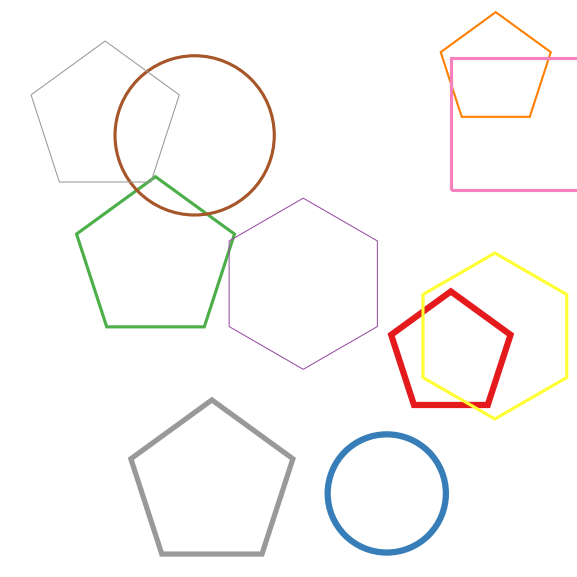[{"shape": "pentagon", "thickness": 3, "radius": 0.54, "center": [0.781, 0.386]}, {"shape": "circle", "thickness": 3, "radius": 0.51, "center": [0.67, 0.145]}, {"shape": "pentagon", "thickness": 1.5, "radius": 0.72, "center": [0.269, 0.549]}, {"shape": "hexagon", "thickness": 0.5, "radius": 0.74, "center": [0.525, 0.508]}, {"shape": "pentagon", "thickness": 1, "radius": 0.5, "center": [0.858, 0.878]}, {"shape": "hexagon", "thickness": 1.5, "radius": 0.72, "center": [0.857, 0.417]}, {"shape": "circle", "thickness": 1.5, "radius": 0.69, "center": [0.337, 0.765]}, {"shape": "square", "thickness": 1.5, "radius": 0.57, "center": [0.895, 0.785]}, {"shape": "pentagon", "thickness": 0.5, "radius": 0.67, "center": [0.182, 0.793]}, {"shape": "pentagon", "thickness": 2.5, "radius": 0.74, "center": [0.367, 0.159]}]